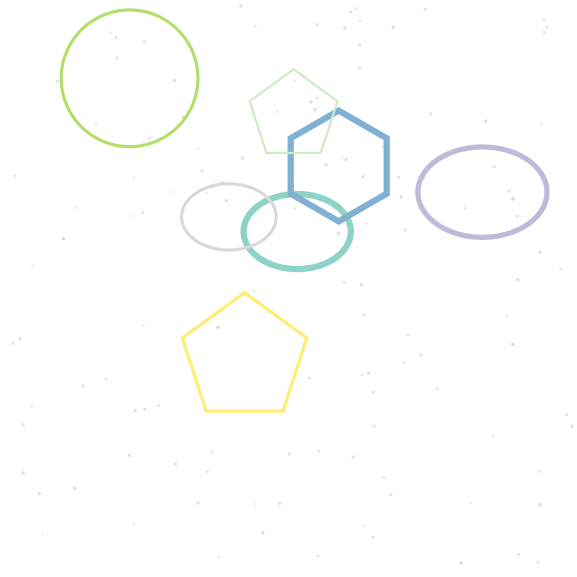[{"shape": "oval", "thickness": 3, "radius": 0.46, "center": [0.515, 0.598]}, {"shape": "oval", "thickness": 2.5, "radius": 0.56, "center": [0.835, 0.666]}, {"shape": "hexagon", "thickness": 3, "radius": 0.48, "center": [0.586, 0.712]}, {"shape": "circle", "thickness": 1.5, "radius": 0.59, "center": [0.224, 0.864]}, {"shape": "oval", "thickness": 1.5, "radius": 0.41, "center": [0.396, 0.624]}, {"shape": "pentagon", "thickness": 1, "radius": 0.4, "center": [0.508, 0.799]}, {"shape": "pentagon", "thickness": 1.5, "radius": 0.57, "center": [0.424, 0.379]}]